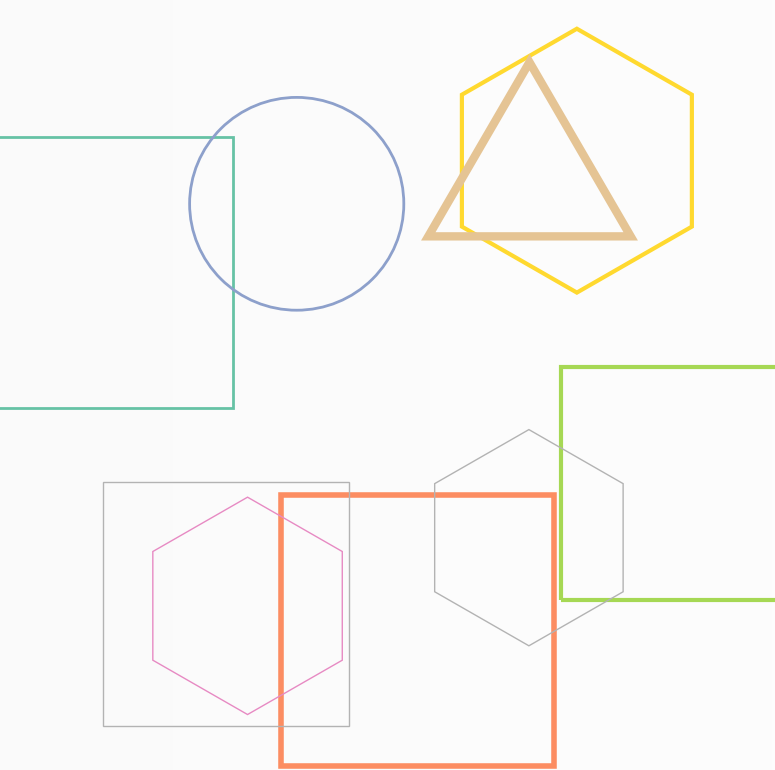[{"shape": "square", "thickness": 1, "radius": 0.88, "center": [0.125, 0.646]}, {"shape": "square", "thickness": 2, "radius": 0.88, "center": [0.538, 0.181]}, {"shape": "circle", "thickness": 1, "radius": 0.69, "center": [0.383, 0.735]}, {"shape": "hexagon", "thickness": 0.5, "radius": 0.71, "center": [0.319, 0.213]}, {"shape": "square", "thickness": 1.5, "radius": 0.76, "center": [0.875, 0.372]}, {"shape": "hexagon", "thickness": 1.5, "radius": 0.86, "center": [0.744, 0.791]}, {"shape": "triangle", "thickness": 3, "radius": 0.75, "center": [0.683, 0.768]}, {"shape": "square", "thickness": 0.5, "radius": 0.79, "center": [0.292, 0.216]}, {"shape": "hexagon", "thickness": 0.5, "radius": 0.7, "center": [0.682, 0.302]}]